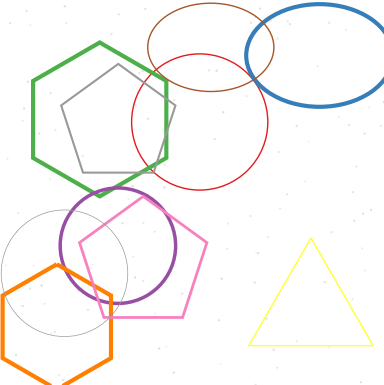[{"shape": "circle", "thickness": 1, "radius": 0.88, "center": [0.519, 0.683]}, {"shape": "oval", "thickness": 3, "radius": 0.95, "center": [0.83, 0.856]}, {"shape": "hexagon", "thickness": 3, "radius": 1.0, "center": [0.259, 0.69]}, {"shape": "circle", "thickness": 2.5, "radius": 0.75, "center": [0.306, 0.362]}, {"shape": "hexagon", "thickness": 3, "radius": 0.81, "center": [0.148, 0.151]}, {"shape": "triangle", "thickness": 1, "radius": 0.93, "center": [0.808, 0.195]}, {"shape": "oval", "thickness": 1, "radius": 0.82, "center": [0.548, 0.877]}, {"shape": "pentagon", "thickness": 2, "radius": 0.87, "center": [0.372, 0.316]}, {"shape": "circle", "thickness": 0.5, "radius": 0.82, "center": [0.168, 0.29]}, {"shape": "pentagon", "thickness": 1.5, "radius": 0.78, "center": [0.307, 0.678]}]